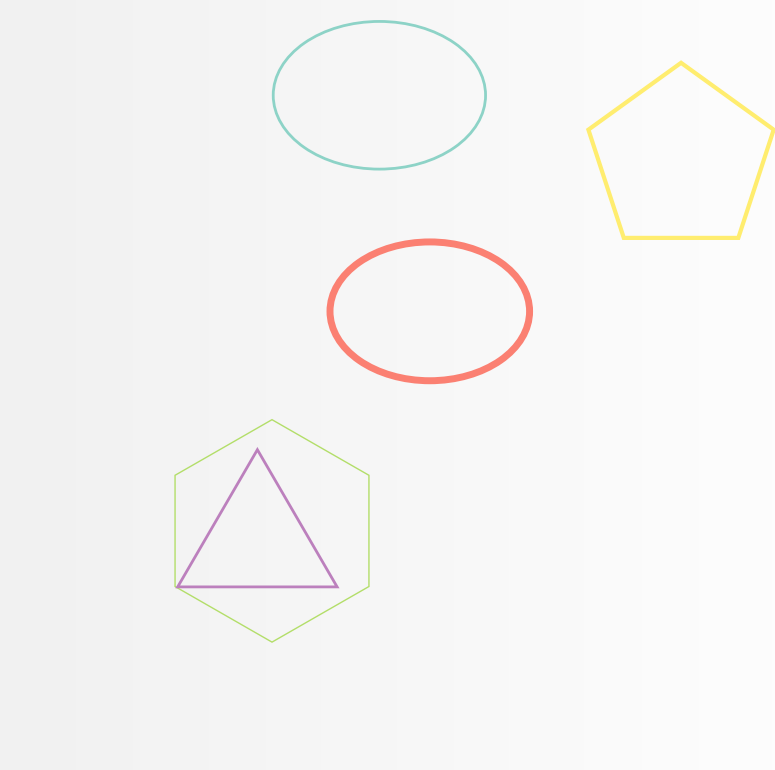[{"shape": "oval", "thickness": 1, "radius": 0.68, "center": [0.49, 0.876]}, {"shape": "oval", "thickness": 2.5, "radius": 0.64, "center": [0.555, 0.596]}, {"shape": "hexagon", "thickness": 0.5, "radius": 0.72, "center": [0.351, 0.311]}, {"shape": "triangle", "thickness": 1, "radius": 0.59, "center": [0.332, 0.297]}, {"shape": "pentagon", "thickness": 1.5, "radius": 0.63, "center": [0.879, 0.793]}]